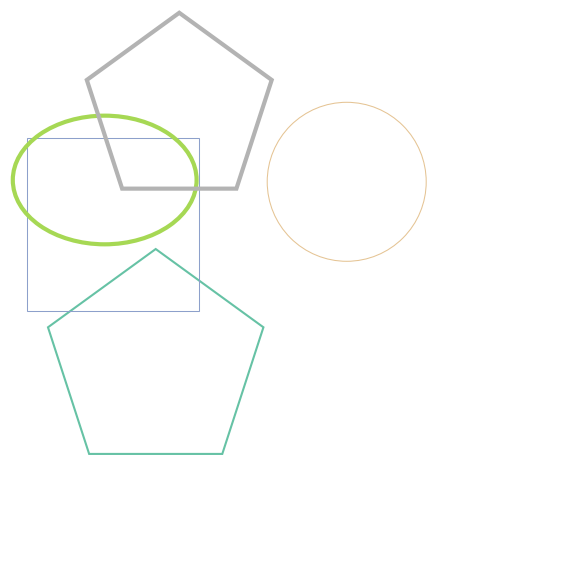[{"shape": "pentagon", "thickness": 1, "radius": 0.98, "center": [0.27, 0.372]}, {"shape": "square", "thickness": 0.5, "radius": 0.75, "center": [0.196, 0.61]}, {"shape": "oval", "thickness": 2, "radius": 0.8, "center": [0.181, 0.687]}, {"shape": "circle", "thickness": 0.5, "radius": 0.69, "center": [0.6, 0.684]}, {"shape": "pentagon", "thickness": 2, "radius": 0.84, "center": [0.31, 0.809]}]